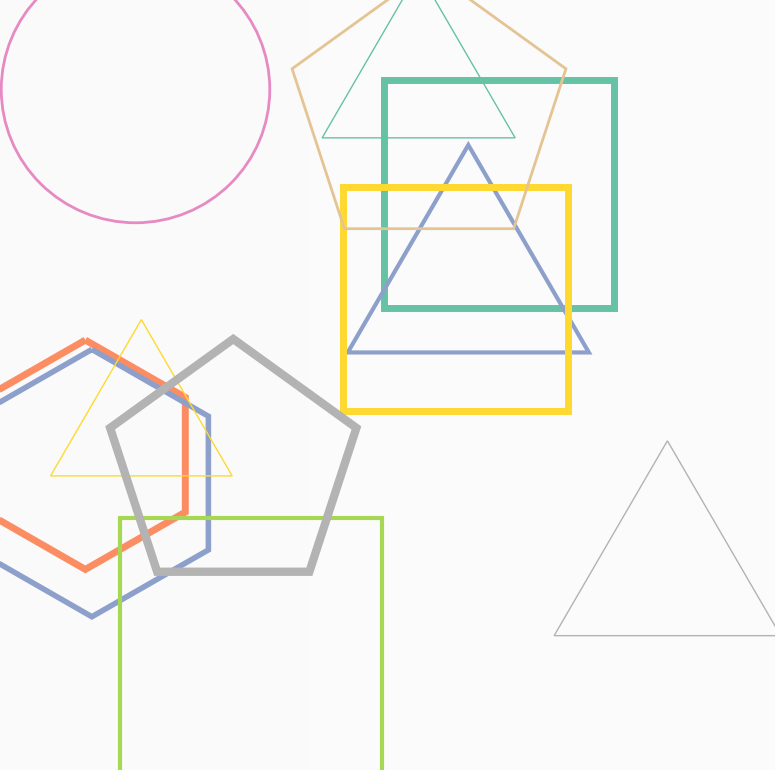[{"shape": "square", "thickness": 2.5, "radius": 0.74, "center": [0.643, 0.748]}, {"shape": "triangle", "thickness": 0.5, "radius": 0.72, "center": [0.54, 0.893]}, {"shape": "hexagon", "thickness": 2.5, "radius": 0.74, "center": [0.11, 0.409]}, {"shape": "triangle", "thickness": 1.5, "radius": 0.9, "center": [0.604, 0.632]}, {"shape": "hexagon", "thickness": 2, "radius": 0.87, "center": [0.119, 0.373]}, {"shape": "circle", "thickness": 1, "radius": 0.87, "center": [0.175, 0.884]}, {"shape": "square", "thickness": 1.5, "radius": 0.85, "center": [0.324, 0.158]}, {"shape": "triangle", "thickness": 0.5, "radius": 0.68, "center": [0.182, 0.45]}, {"shape": "square", "thickness": 2.5, "radius": 0.73, "center": [0.588, 0.612]}, {"shape": "pentagon", "thickness": 1, "radius": 0.93, "center": [0.554, 0.853]}, {"shape": "triangle", "thickness": 0.5, "radius": 0.84, "center": [0.861, 0.259]}, {"shape": "pentagon", "thickness": 3, "radius": 0.84, "center": [0.301, 0.393]}]